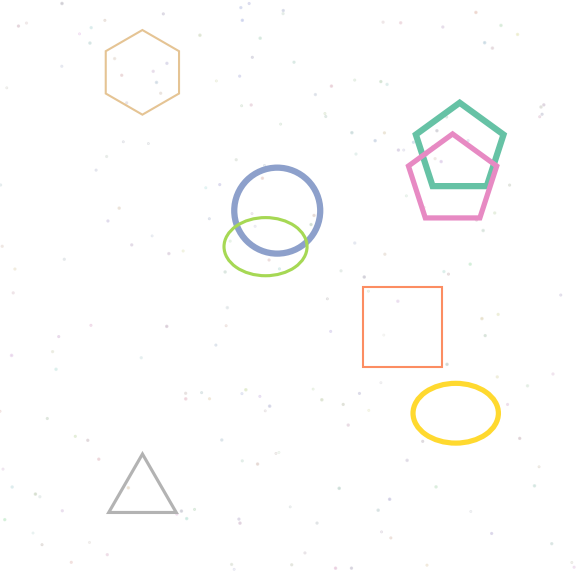[{"shape": "pentagon", "thickness": 3, "radius": 0.4, "center": [0.796, 0.741]}, {"shape": "square", "thickness": 1, "radius": 0.34, "center": [0.698, 0.433]}, {"shape": "circle", "thickness": 3, "radius": 0.37, "center": [0.48, 0.634]}, {"shape": "pentagon", "thickness": 2.5, "radius": 0.4, "center": [0.784, 0.687]}, {"shape": "oval", "thickness": 1.5, "radius": 0.36, "center": [0.46, 0.572]}, {"shape": "oval", "thickness": 2.5, "radius": 0.37, "center": [0.789, 0.284]}, {"shape": "hexagon", "thickness": 1, "radius": 0.37, "center": [0.247, 0.874]}, {"shape": "triangle", "thickness": 1.5, "radius": 0.34, "center": [0.247, 0.145]}]